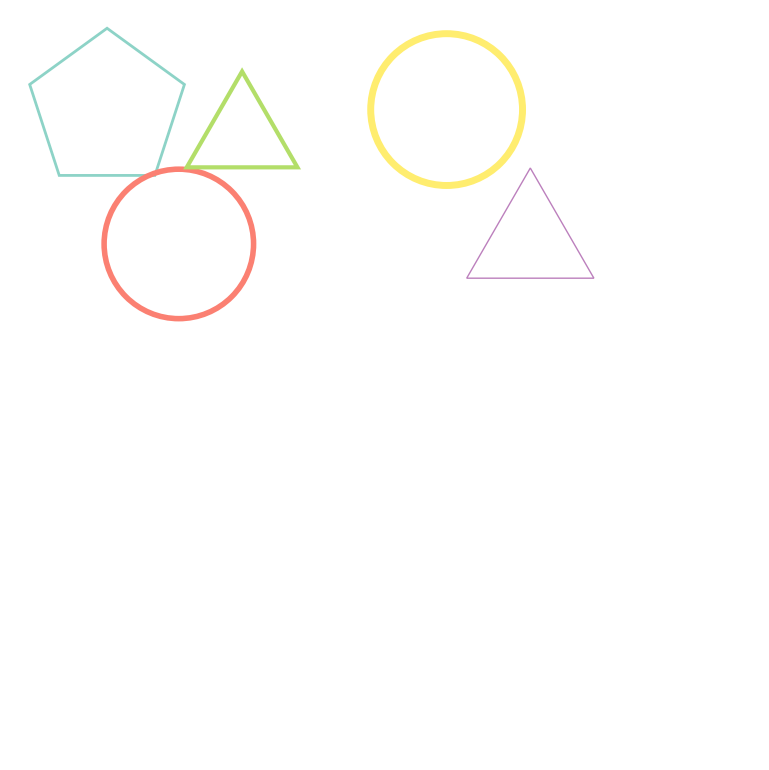[{"shape": "pentagon", "thickness": 1, "radius": 0.53, "center": [0.139, 0.858]}, {"shape": "circle", "thickness": 2, "radius": 0.49, "center": [0.232, 0.683]}, {"shape": "triangle", "thickness": 1.5, "radius": 0.42, "center": [0.314, 0.824]}, {"shape": "triangle", "thickness": 0.5, "radius": 0.48, "center": [0.689, 0.686]}, {"shape": "circle", "thickness": 2.5, "radius": 0.49, "center": [0.58, 0.858]}]